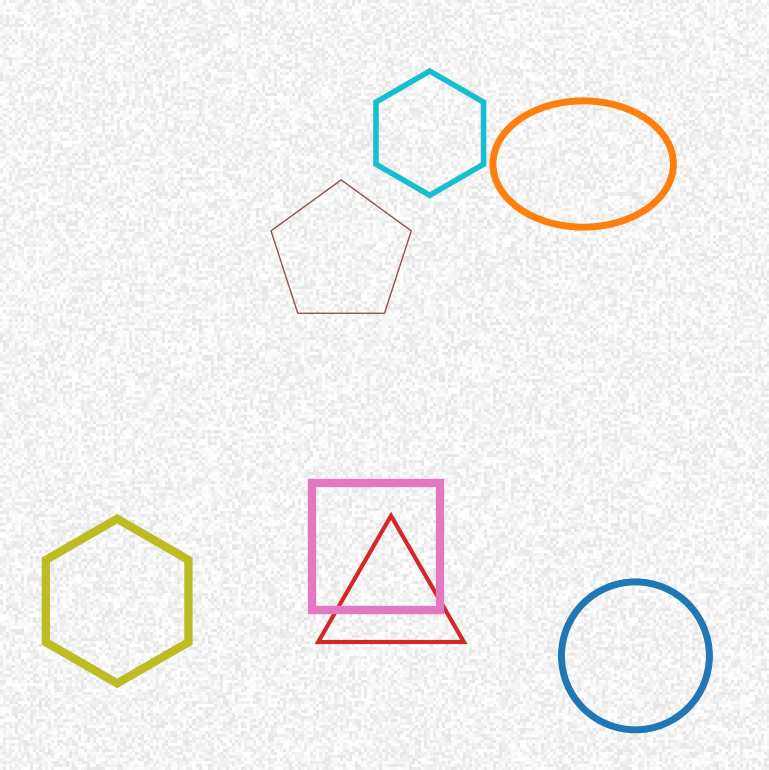[{"shape": "circle", "thickness": 2.5, "radius": 0.48, "center": [0.825, 0.148]}, {"shape": "oval", "thickness": 2.5, "radius": 0.59, "center": [0.757, 0.787]}, {"shape": "triangle", "thickness": 1.5, "radius": 0.55, "center": [0.508, 0.221]}, {"shape": "pentagon", "thickness": 0.5, "radius": 0.48, "center": [0.443, 0.671]}, {"shape": "square", "thickness": 3, "radius": 0.41, "center": [0.488, 0.29]}, {"shape": "hexagon", "thickness": 3, "radius": 0.53, "center": [0.152, 0.219]}, {"shape": "hexagon", "thickness": 2, "radius": 0.4, "center": [0.558, 0.827]}]